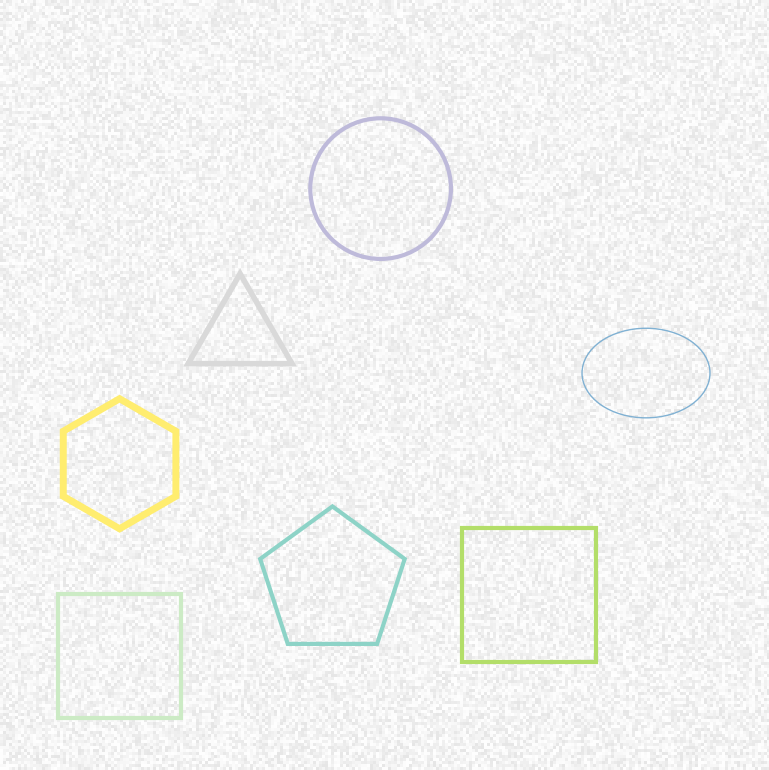[{"shape": "pentagon", "thickness": 1.5, "radius": 0.49, "center": [0.432, 0.244]}, {"shape": "circle", "thickness": 1.5, "radius": 0.46, "center": [0.494, 0.755]}, {"shape": "oval", "thickness": 0.5, "radius": 0.42, "center": [0.839, 0.516]}, {"shape": "square", "thickness": 1.5, "radius": 0.43, "center": [0.687, 0.228]}, {"shape": "triangle", "thickness": 2, "radius": 0.39, "center": [0.312, 0.567]}, {"shape": "square", "thickness": 1.5, "radius": 0.4, "center": [0.155, 0.148]}, {"shape": "hexagon", "thickness": 2.5, "radius": 0.42, "center": [0.155, 0.398]}]